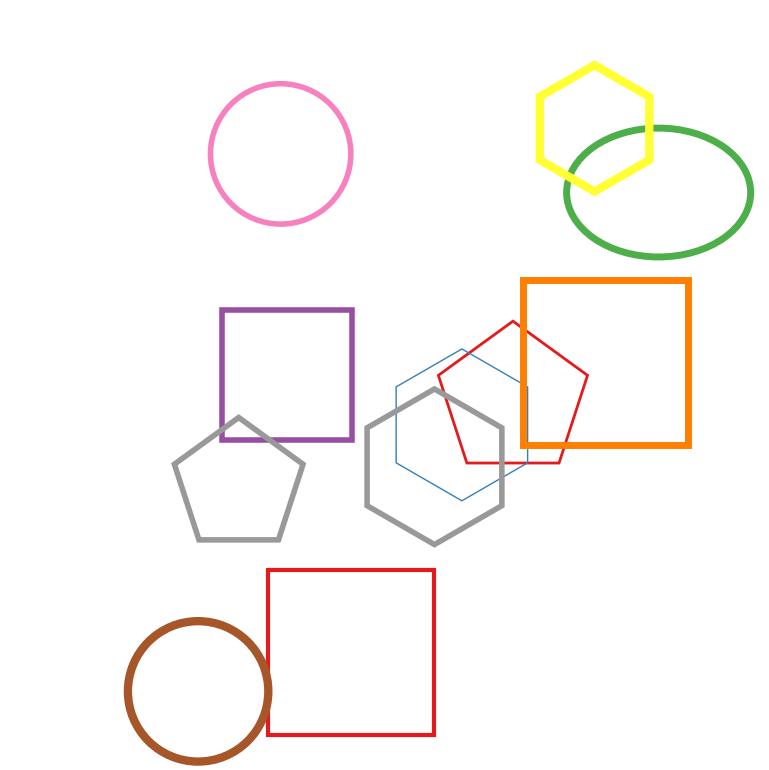[{"shape": "square", "thickness": 1.5, "radius": 0.54, "center": [0.456, 0.152]}, {"shape": "pentagon", "thickness": 1, "radius": 0.51, "center": [0.666, 0.481]}, {"shape": "hexagon", "thickness": 0.5, "radius": 0.49, "center": [0.6, 0.448]}, {"shape": "oval", "thickness": 2.5, "radius": 0.6, "center": [0.855, 0.75]}, {"shape": "square", "thickness": 2, "radius": 0.42, "center": [0.372, 0.513]}, {"shape": "square", "thickness": 2.5, "radius": 0.53, "center": [0.786, 0.529]}, {"shape": "hexagon", "thickness": 3, "radius": 0.41, "center": [0.772, 0.833]}, {"shape": "circle", "thickness": 3, "radius": 0.46, "center": [0.257, 0.102]}, {"shape": "circle", "thickness": 2, "radius": 0.46, "center": [0.364, 0.8]}, {"shape": "pentagon", "thickness": 2, "radius": 0.44, "center": [0.31, 0.37]}, {"shape": "hexagon", "thickness": 2, "radius": 0.51, "center": [0.564, 0.394]}]